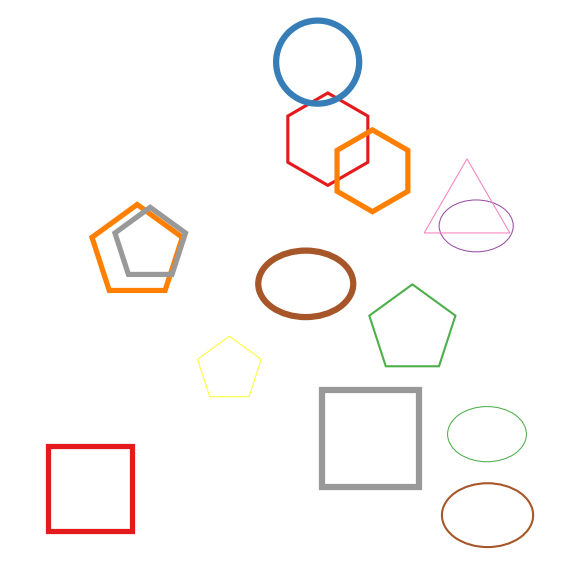[{"shape": "hexagon", "thickness": 1.5, "radius": 0.4, "center": [0.568, 0.758]}, {"shape": "square", "thickness": 2.5, "radius": 0.37, "center": [0.156, 0.153]}, {"shape": "circle", "thickness": 3, "radius": 0.36, "center": [0.55, 0.892]}, {"shape": "pentagon", "thickness": 1, "radius": 0.39, "center": [0.714, 0.428]}, {"shape": "oval", "thickness": 0.5, "radius": 0.34, "center": [0.843, 0.247]}, {"shape": "oval", "thickness": 0.5, "radius": 0.32, "center": [0.825, 0.608]}, {"shape": "hexagon", "thickness": 2.5, "radius": 0.35, "center": [0.645, 0.703]}, {"shape": "pentagon", "thickness": 2.5, "radius": 0.41, "center": [0.238, 0.563]}, {"shape": "pentagon", "thickness": 0.5, "radius": 0.29, "center": [0.397, 0.359]}, {"shape": "oval", "thickness": 1, "radius": 0.39, "center": [0.844, 0.107]}, {"shape": "oval", "thickness": 3, "radius": 0.41, "center": [0.529, 0.508]}, {"shape": "triangle", "thickness": 0.5, "radius": 0.43, "center": [0.809, 0.639]}, {"shape": "square", "thickness": 3, "radius": 0.42, "center": [0.642, 0.239]}, {"shape": "pentagon", "thickness": 2.5, "radius": 0.32, "center": [0.26, 0.576]}]